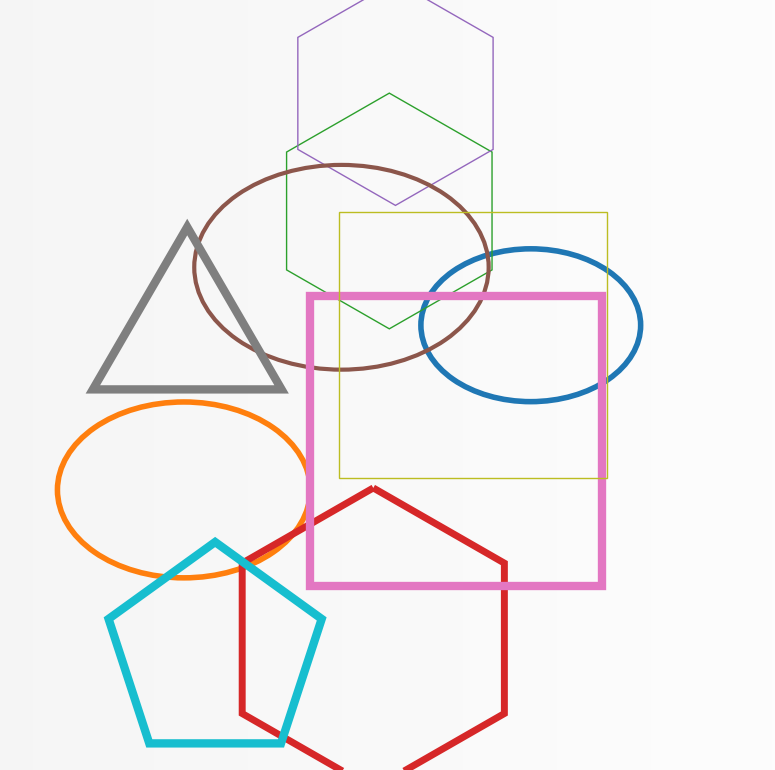[{"shape": "oval", "thickness": 2, "radius": 0.71, "center": [0.685, 0.578]}, {"shape": "oval", "thickness": 2, "radius": 0.82, "center": [0.237, 0.364]}, {"shape": "hexagon", "thickness": 0.5, "radius": 0.77, "center": [0.502, 0.726]}, {"shape": "hexagon", "thickness": 2.5, "radius": 0.98, "center": [0.482, 0.171]}, {"shape": "hexagon", "thickness": 0.5, "radius": 0.73, "center": [0.51, 0.879]}, {"shape": "oval", "thickness": 1.5, "radius": 0.95, "center": [0.441, 0.653]}, {"shape": "square", "thickness": 3, "radius": 0.94, "center": [0.588, 0.427]}, {"shape": "triangle", "thickness": 3, "radius": 0.7, "center": [0.242, 0.565]}, {"shape": "square", "thickness": 0.5, "radius": 0.86, "center": [0.61, 0.552]}, {"shape": "pentagon", "thickness": 3, "radius": 0.72, "center": [0.278, 0.152]}]